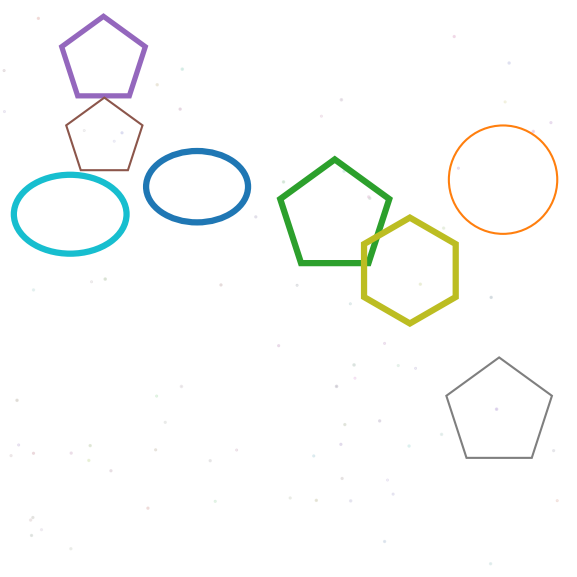[{"shape": "oval", "thickness": 3, "radius": 0.44, "center": [0.341, 0.676]}, {"shape": "circle", "thickness": 1, "radius": 0.47, "center": [0.871, 0.688]}, {"shape": "pentagon", "thickness": 3, "radius": 0.5, "center": [0.58, 0.624]}, {"shape": "pentagon", "thickness": 2.5, "radius": 0.38, "center": [0.179, 0.895]}, {"shape": "pentagon", "thickness": 1, "radius": 0.35, "center": [0.181, 0.761]}, {"shape": "pentagon", "thickness": 1, "radius": 0.48, "center": [0.864, 0.284]}, {"shape": "hexagon", "thickness": 3, "radius": 0.46, "center": [0.71, 0.531]}, {"shape": "oval", "thickness": 3, "radius": 0.49, "center": [0.122, 0.628]}]